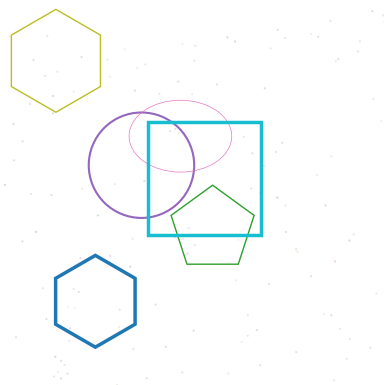[{"shape": "hexagon", "thickness": 2.5, "radius": 0.6, "center": [0.248, 0.217]}, {"shape": "pentagon", "thickness": 1, "radius": 0.57, "center": [0.552, 0.406]}, {"shape": "circle", "thickness": 1.5, "radius": 0.68, "center": [0.367, 0.571]}, {"shape": "oval", "thickness": 0.5, "radius": 0.67, "center": [0.469, 0.646]}, {"shape": "hexagon", "thickness": 1, "radius": 0.67, "center": [0.145, 0.842]}, {"shape": "square", "thickness": 2.5, "radius": 0.73, "center": [0.531, 0.536]}]